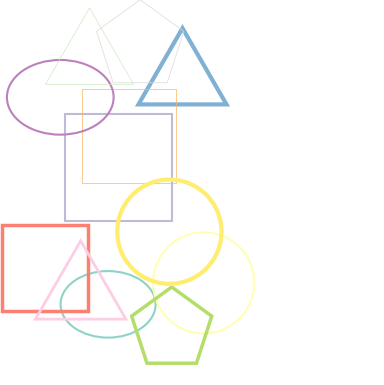[{"shape": "oval", "thickness": 1.5, "radius": 0.62, "center": [0.281, 0.209]}, {"shape": "circle", "thickness": 1.5, "radius": 0.66, "center": [0.529, 0.265]}, {"shape": "square", "thickness": 1.5, "radius": 0.69, "center": [0.307, 0.566]}, {"shape": "square", "thickness": 2.5, "radius": 0.56, "center": [0.117, 0.304]}, {"shape": "triangle", "thickness": 3, "radius": 0.66, "center": [0.474, 0.795]}, {"shape": "square", "thickness": 0.5, "radius": 0.61, "center": [0.335, 0.646]}, {"shape": "pentagon", "thickness": 2.5, "radius": 0.55, "center": [0.446, 0.145]}, {"shape": "triangle", "thickness": 2, "radius": 0.68, "center": [0.21, 0.239]}, {"shape": "pentagon", "thickness": 0.5, "radius": 0.6, "center": [0.364, 0.882]}, {"shape": "oval", "thickness": 1.5, "radius": 0.69, "center": [0.157, 0.747]}, {"shape": "triangle", "thickness": 0.5, "radius": 0.66, "center": [0.233, 0.847]}, {"shape": "circle", "thickness": 3, "radius": 0.68, "center": [0.44, 0.398]}]